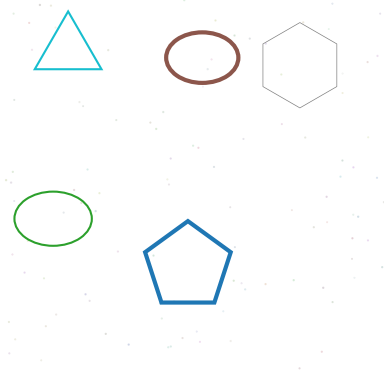[{"shape": "pentagon", "thickness": 3, "radius": 0.58, "center": [0.488, 0.309]}, {"shape": "oval", "thickness": 1.5, "radius": 0.5, "center": [0.138, 0.432]}, {"shape": "oval", "thickness": 3, "radius": 0.47, "center": [0.525, 0.85]}, {"shape": "hexagon", "thickness": 0.5, "radius": 0.55, "center": [0.779, 0.831]}, {"shape": "triangle", "thickness": 1.5, "radius": 0.5, "center": [0.177, 0.87]}]